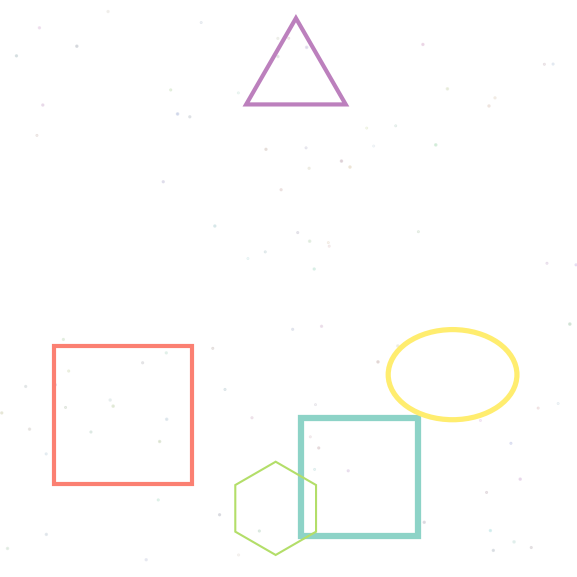[{"shape": "square", "thickness": 3, "radius": 0.51, "center": [0.623, 0.173]}, {"shape": "square", "thickness": 2, "radius": 0.6, "center": [0.212, 0.281]}, {"shape": "hexagon", "thickness": 1, "radius": 0.4, "center": [0.477, 0.119]}, {"shape": "triangle", "thickness": 2, "radius": 0.5, "center": [0.512, 0.868]}, {"shape": "oval", "thickness": 2.5, "radius": 0.56, "center": [0.784, 0.35]}]